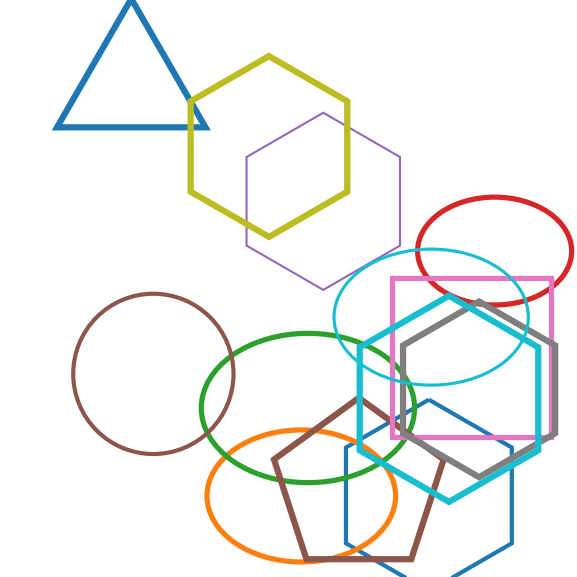[{"shape": "hexagon", "thickness": 2, "radius": 0.83, "center": [0.743, 0.141]}, {"shape": "triangle", "thickness": 3, "radius": 0.74, "center": [0.227, 0.853]}, {"shape": "oval", "thickness": 2.5, "radius": 0.82, "center": [0.522, 0.14]}, {"shape": "oval", "thickness": 2.5, "radius": 0.92, "center": [0.533, 0.293]}, {"shape": "oval", "thickness": 2.5, "radius": 0.67, "center": [0.857, 0.564]}, {"shape": "hexagon", "thickness": 1, "radius": 0.77, "center": [0.56, 0.651]}, {"shape": "circle", "thickness": 2, "radius": 0.69, "center": [0.266, 0.352]}, {"shape": "pentagon", "thickness": 3, "radius": 0.77, "center": [0.621, 0.156]}, {"shape": "square", "thickness": 2.5, "radius": 0.69, "center": [0.817, 0.38]}, {"shape": "hexagon", "thickness": 3, "radius": 0.76, "center": [0.83, 0.325]}, {"shape": "hexagon", "thickness": 3, "radius": 0.78, "center": [0.466, 0.745]}, {"shape": "oval", "thickness": 1.5, "radius": 0.84, "center": [0.747, 0.45]}, {"shape": "hexagon", "thickness": 3, "radius": 0.89, "center": [0.777, 0.309]}]